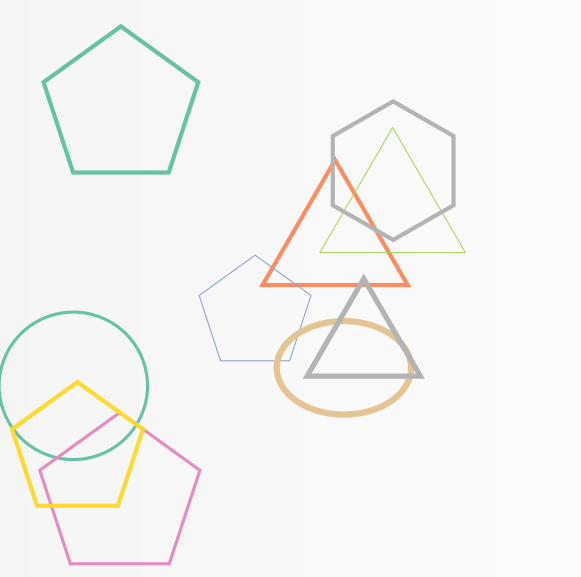[{"shape": "circle", "thickness": 1.5, "radius": 0.64, "center": [0.126, 0.331]}, {"shape": "pentagon", "thickness": 2, "radius": 0.7, "center": [0.208, 0.814]}, {"shape": "triangle", "thickness": 2, "radius": 0.72, "center": [0.577, 0.578]}, {"shape": "pentagon", "thickness": 0.5, "radius": 0.51, "center": [0.439, 0.456]}, {"shape": "pentagon", "thickness": 1.5, "radius": 0.72, "center": [0.206, 0.14]}, {"shape": "triangle", "thickness": 0.5, "radius": 0.72, "center": [0.675, 0.634]}, {"shape": "pentagon", "thickness": 2, "radius": 0.59, "center": [0.133, 0.219]}, {"shape": "oval", "thickness": 3, "radius": 0.58, "center": [0.592, 0.362]}, {"shape": "triangle", "thickness": 2.5, "radius": 0.56, "center": [0.626, 0.404]}, {"shape": "hexagon", "thickness": 2, "radius": 0.6, "center": [0.676, 0.704]}]